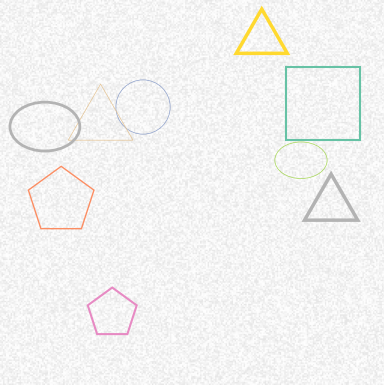[{"shape": "square", "thickness": 1.5, "radius": 0.48, "center": [0.839, 0.732]}, {"shape": "pentagon", "thickness": 1, "radius": 0.45, "center": [0.159, 0.478]}, {"shape": "circle", "thickness": 0.5, "radius": 0.35, "center": [0.372, 0.722]}, {"shape": "pentagon", "thickness": 1.5, "radius": 0.33, "center": [0.292, 0.186]}, {"shape": "oval", "thickness": 0.5, "radius": 0.34, "center": [0.782, 0.584]}, {"shape": "triangle", "thickness": 2.5, "radius": 0.38, "center": [0.68, 0.9]}, {"shape": "triangle", "thickness": 0.5, "radius": 0.49, "center": [0.261, 0.684]}, {"shape": "oval", "thickness": 2, "radius": 0.45, "center": [0.117, 0.671]}, {"shape": "triangle", "thickness": 2.5, "radius": 0.4, "center": [0.86, 0.468]}]